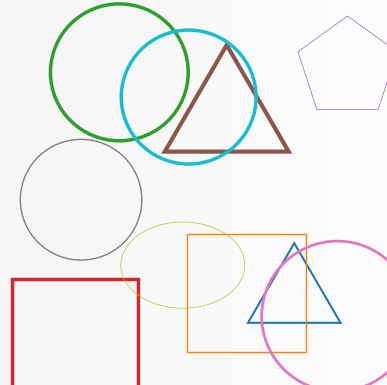[{"shape": "triangle", "thickness": 1.5, "radius": 0.69, "center": [0.759, 0.23]}, {"shape": "square", "thickness": 1, "radius": 0.77, "center": [0.636, 0.239]}, {"shape": "circle", "thickness": 2.5, "radius": 0.89, "center": [0.308, 0.812]}, {"shape": "square", "thickness": 2.5, "radius": 0.82, "center": [0.194, 0.112]}, {"shape": "pentagon", "thickness": 0.5, "radius": 0.67, "center": [0.897, 0.824]}, {"shape": "triangle", "thickness": 3, "radius": 0.92, "center": [0.585, 0.698]}, {"shape": "circle", "thickness": 2, "radius": 0.98, "center": [0.87, 0.179]}, {"shape": "circle", "thickness": 1, "radius": 0.78, "center": [0.209, 0.481]}, {"shape": "oval", "thickness": 0.5, "radius": 0.8, "center": [0.472, 0.311]}, {"shape": "circle", "thickness": 2.5, "radius": 0.87, "center": [0.487, 0.748]}]